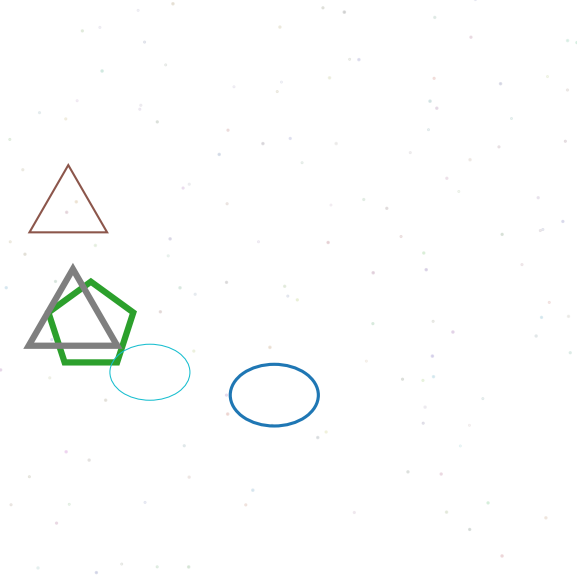[{"shape": "oval", "thickness": 1.5, "radius": 0.38, "center": [0.475, 0.315]}, {"shape": "pentagon", "thickness": 3, "radius": 0.39, "center": [0.157, 0.434]}, {"shape": "triangle", "thickness": 1, "radius": 0.39, "center": [0.118, 0.636]}, {"shape": "triangle", "thickness": 3, "radius": 0.44, "center": [0.126, 0.445]}, {"shape": "oval", "thickness": 0.5, "radius": 0.35, "center": [0.26, 0.355]}]